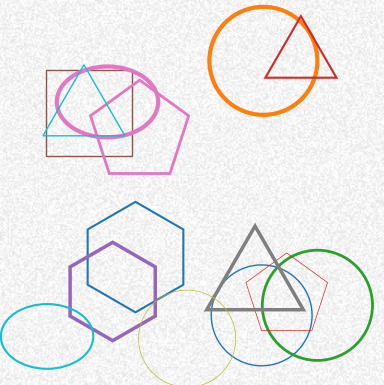[{"shape": "circle", "thickness": 1, "radius": 0.65, "center": [0.68, 0.181]}, {"shape": "hexagon", "thickness": 1.5, "radius": 0.72, "center": [0.352, 0.332]}, {"shape": "circle", "thickness": 3, "radius": 0.7, "center": [0.684, 0.842]}, {"shape": "circle", "thickness": 2, "radius": 0.72, "center": [0.824, 0.207]}, {"shape": "pentagon", "thickness": 0.5, "radius": 0.56, "center": [0.745, 0.232]}, {"shape": "triangle", "thickness": 1.5, "radius": 0.53, "center": [0.782, 0.851]}, {"shape": "hexagon", "thickness": 2.5, "radius": 0.64, "center": [0.293, 0.243]}, {"shape": "square", "thickness": 1, "radius": 0.56, "center": [0.232, 0.706]}, {"shape": "oval", "thickness": 3, "radius": 0.66, "center": [0.279, 0.735]}, {"shape": "pentagon", "thickness": 2, "radius": 0.67, "center": [0.363, 0.658]}, {"shape": "triangle", "thickness": 2.5, "radius": 0.72, "center": [0.662, 0.268]}, {"shape": "circle", "thickness": 0.5, "radius": 0.63, "center": [0.486, 0.12]}, {"shape": "triangle", "thickness": 1, "radius": 0.61, "center": [0.218, 0.709]}, {"shape": "oval", "thickness": 1.5, "radius": 0.6, "center": [0.122, 0.126]}]